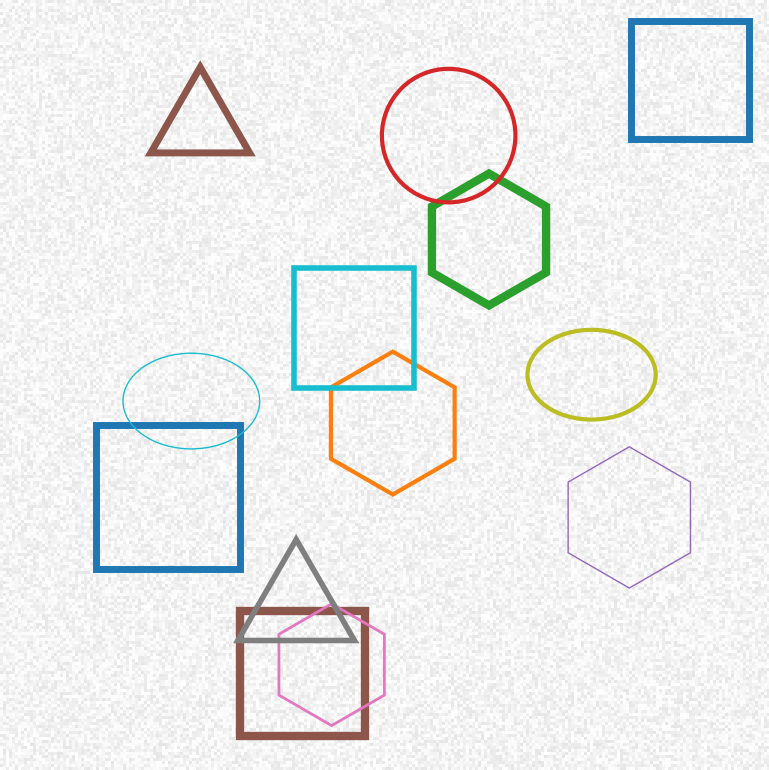[{"shape": "square", "thickness": 2.5, "radius": 0.47, "center": [0.218, 0.355]}, {"shape": "square", "thickness": 2.5, "radius": 0.38, "center": [0.896, 0.896]}, {"shape": "hexagon", "thickness": 1.5, "radius": 0.46, "center": [0.51, 0.451]}, {"shape": "hexagon", "thickness": 3, "radius": 0.43, "center": [0.635, 0.689]}, {"shape": "circle", "thickness": 1.5, "radius": 0.43, "center": [0.583, 0.824]}, {"shape": "hexagon", "thickness": 0.5, "radius": 0.46, "center": [0.817, 0.328]}, {"shape": "triangle", "thickness": 2.5, "radius": 0.37, "center": [0.26, 0.839]}, {"shape": "square", "thickness": 3, "radius": 0.41, "center": [0.393, 0.126]}, {"shape": "hexagon", "thickness": 1, "radius": 0.4, "center": [0.431, 0.137]}, {"shape": "triangle", "thickness": 2, "radius": 0.44, "center": [0.385, 0.212]}, {"shape": "oval", "thickness": 1.5, "radius": 0.42, "center": [0.768, 0.513]}, {"shape": "oval", "thickness": 0.5, "radius": 0.44, "center": [0.248, 0.479]}, {"shape": "square", "thickness": 2, "radius": 0.39, "center": [0.46, 0.574]}]